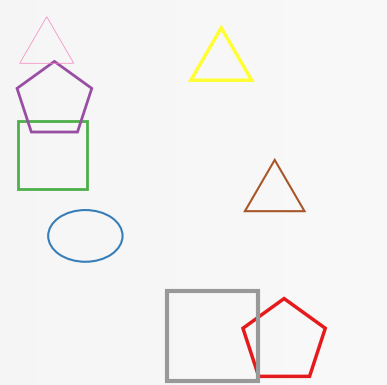[{"shape": "pentagon", "thickness": 2.5, "radius": 0.56, "center": [0.733, 0.113]}, {"shape": "oval", "thickness": 1.5, "radius": 0.48, "center": [0.22, 0.387]}, {"shape": "square", "thickness": 2, "radius": 0.44, "center": [0.136, 0.598]}, {"shape": "pentagon", "thickness": 2, "radius": 0.51, "center": [0.14, 0.739]}, {"shape": "triangle", "thickness": 2.5, "radius": 0.45, "center": [0.571, 0.837]}, {"shape": "triangle", "thickness": 1.5, "radius": 0.44, "center": [0.709, 0.496]}, {"shape": "triangle", "thickness": 0.5, "radius": 0.4, "center": [0.121, 0.876]}, {"shape": "square", "thickness": 3, "radius": 0.59, "center": [0.549, 0.128]}]